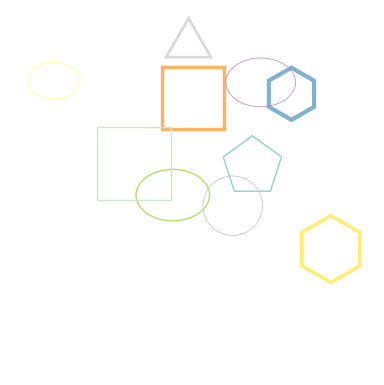[{"shape": "pentagon", "thickness": 1, "radius": 0.4, "center": [0.656, 0.568]}, {"shape": "oval", "thickness": 1, "radius": 0.34, "center": [0.14, 0.79]}, {"shape": "circle", "thickness": 0.5, "radius": 0.39, "center": [0.605, 0.466]}, {"shape": "hexagon", "thickness": 3, "radius": 0.34, "center": [0.757, 0.756]}, {"shape": "square", "thickness": 2.5, "radius": 0.4, "center": [0.502, 0.745]}, {"shape": "oval", "thickness": 1, "radius": 0.48, "center": [0.449, 0.493]}, {"shape": "triangle", "thickness": 2, "radius": 0.34, "center": [0.49, 0.885]}, {"shape": "oval", "thickness": 0.5, "radius": 0.45, "center": [0.677, 0.786]}, {"shape": "square", "thickness": 1, "radius": 0.48, "center": [0.347, 0.575]}, {"shape": "hexagon", "thickness": 2.5, "radius": 0.43, "center": [0.859, 0.353]}]